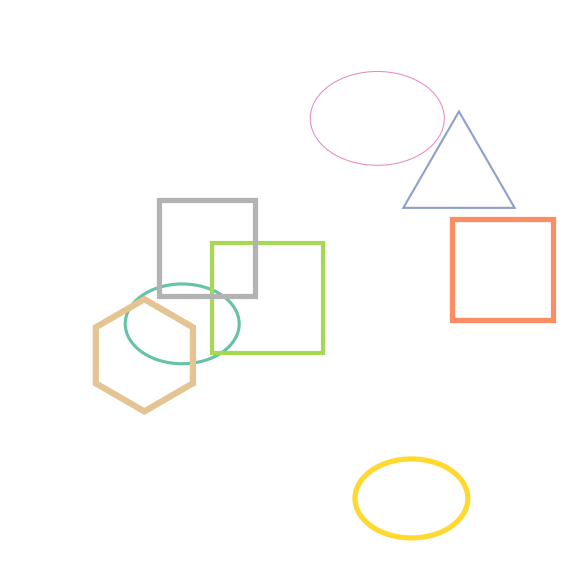[{"shape": "oval", "thickness": 1.5, "radius": 0.49, "center": [0.316, 0.438]}, {"shape": "square", "thickness": 2.5, "radius": 0.44, "center": [0.87, 0.532]}, {"shape": "triangle", "thickness": 1, "radius": 0.56, "center": [0.795, 0.695]}, {"shape": "oval", "thickness": 0.5, "radius": 0.58, "center": [0.653, 0.794]}, {"shape": "square", "thickness": 2, "radius": 0.48, "center": [0.464, 0.483]}, {"shape": "oval", "thickness": 2.5, "radius": 0.49, "center": [0.712, 0.136]}, {"shape": "hexagon", "thickness": 3, "radius": 0.49, "center": [0.25, 0.384]}, {"shape": "square", "thickness": 2.5, "radius": 0.42, "center": [0.359, 0.569]}]